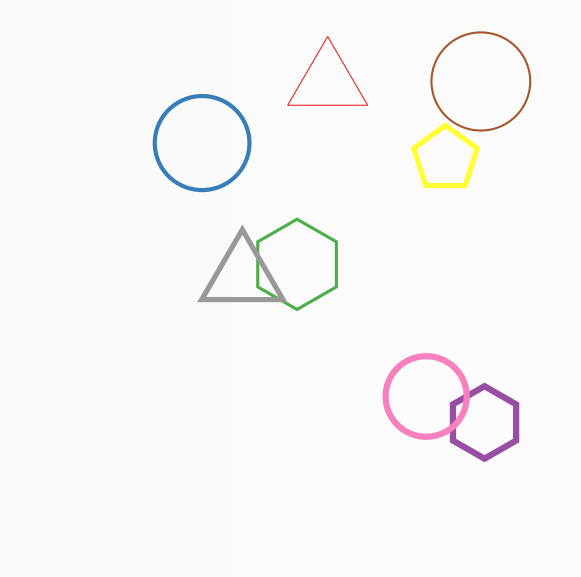[{"shape": "triangle", "thickness": 0.5, "radius": 0.4, "center": [0.564, 0.857]}, {"shape": "circle", "thickness": 2, "radius": 0.41, "center": [0.348, 0.751]}, {"shape": "hexagon", "thickness": 1.5, "radius": 0.39, "center": [0.511, 0.541]}, {"shape": "hexagon", "thickness": 3, "radius": 0.31, "center": [0.834, 0.268]}, {"shape": "pentagon", "thickness": 2.5, "radius": 0.29, "center": [0.766, 0.724]}, {"shape": "circle", "thickness": 1, "radius": 0.42, "center": [0.827, 0.858]}, {"shape": "circle", "thickness": 3, "radius": 0.35, "center": [0.733, 0.313]}, {"shape": "triangle", "thickness": 2.5, "radius": 0.4, "center": [0.417, 0.521]}]